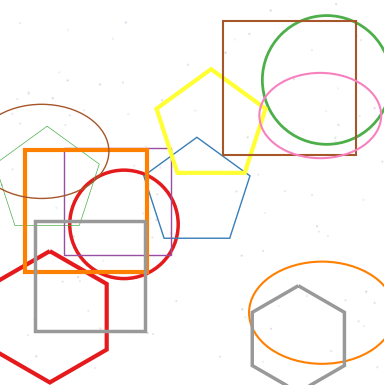[{"shape": "hexagon", "thickness": 3, "radius": 0.85, "center": [0.129, 0.177]}, {"shape": "circle", "thickness": 2.5, "radius": 0.7, "center": [0.322, 0.417]}, {"shape": "pentagon", "thickness": 1, "radius": 0.72, "center": [0.511, 0.498]}, {"shape": "pentagon", "thickness": 0.5, "radius": 0.71, "center": [0.122, 0.53]}, {"shape": "circle", "thickness": 2, "radius": 0.84, "center": [0.849, 0.792]}, {"shape": "square", "thickness": 1, "radius": 0.7, "center": [0.306, 0.476]}, {"shape": "oval", "thickness": 1.5, "radius": 0.95, "center": [0.836, 0.188]}, {"shape": "square", "thickness": 3, "radius": 0.79, "center": [0.223, 0.453]}, {"shape": "pentagon", "thickness": 3, "radius": 0.74, "center": [0.548, 0.672]}, {"shape": "square", "thickness": 1.5, "radius": 0.87, "center": [0.752, 0.771]}, {"shape": "oval", "thickness": 1, "radius": 0.87, "center": [0.108, 0.607]}, {"shape": "oval", "thickness": 1.5, "radius": 0.79, "center": [0.832, 0.7]}, {"shape": "hexagon", "thickness": 2.5, "radius": 0.69, "center": [0.775, 0.12]}, {"shape": "square", "thickness": 2.5, "radius": 0.71, "center": [0.235, 0.283]}]